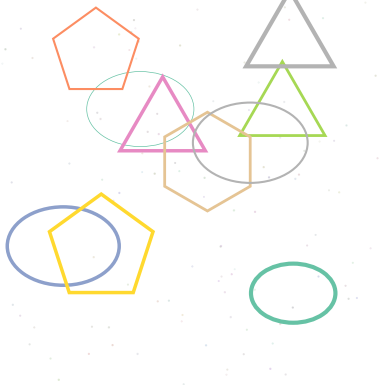[{"shape": "oval", "thickness": 3, "radius": 0.55, "center": [0.762, 0.238]}, {"shape": "oval", "thickness": 0.5, "radius": 0.7, "center": [0.364, 0.717]}, {"shape": "pentagon", "thickness": 1.5, "radius": 0.58, "center": [0.249, 0.863]}, {"shape": "oval", "thickness": 2.5, "radius": 0.73, "center": [0.164, 0.361]}, {"shape": "triangle", "thickness": 2.5, "radius": 0.64, "center": [0.423, 0.672]}, {"shape": "triangle", "thickness": 2, "radius": 0.64, "center": [0.733, 0.712]}, {"shape": "pentagon", "thickness": 2.5, "radius": 0.71, "center": [0.263, 0.354]}, {"shape": "hexagon", "thickness": 2, "radius": 0.64, "center": [0.539, 0.58]}, {"shape": "oval", "thickness": 1.5, "radius": 0.75, "center": [0.65, 0.629]}, {"shape": "triangle", "thickness": 3, "radius": 0.66, "center": [0.753, 0.893]}]